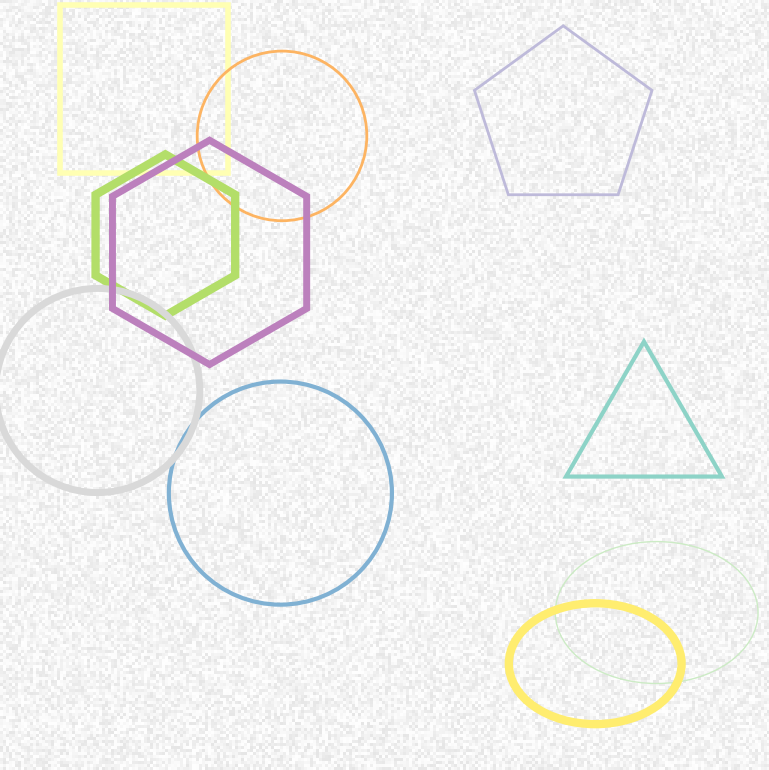[{"shape": "triangle", "thickness": 1.5, "radius": 0.58, "center": [0.836, 0.44]}, {"shape": "square", "thickness": 2, "radius": 0.54, "center": [0.187, 0.885]}, {"shape": "pentagon", "thickness": 1, "radius": 0.61, "center": [0.731, 0.845]}, {"shape": "circle", "thickness": 1.5, "radius": 0.72, "center": [0.364, 0.36]}, {"shape": "circle", "thickness": 1, "radius": 0.55, "center": [0.366, 0.823]}, {"shape": "hexagon", "thickness": 3, "radius": 0.52, "center": [0.215, 0.695]}, {"shape": "circle", "thickness": 2.5, "radius": 0.66, "center": [0.127, 0.493]}, {"shape": "hexagon", "thickness": 2.5, "radius": 0.73, "center": [0.272, 0.672]}, {"shape": "oval", "thickness": 0.5, "radius": 0.66, "center": [0.853, 0.204]}, {"shape": "oval", "thickness": 3, "radius": 0.56, "center": [0.773, 0.138]}]